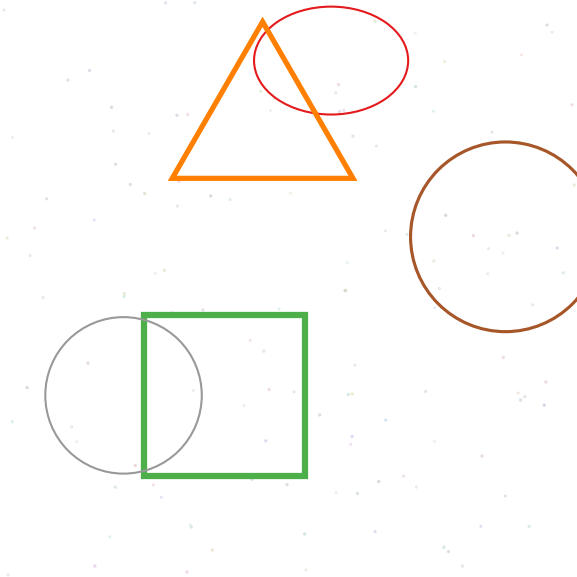[{"shape": "oval", "thickness": 1, "radius": 0.67, "center": [0.573, 0.894]}, {"shape": "square", "thickness": 3, "radius": 0.7, "center": [0.388, 0.315]}, {"shape": "triangle", "thickness": 2.5, "radius": 0.9, "center": [0.455, 0.781]}, {"shape": "circle", "thickness": 1.5, "radius": 0.82, "center": [0.875, 0.589]}, {"shape": "circle", "thickness": 1, "radius": 0.68, "center": [0.214, 0.315]}]